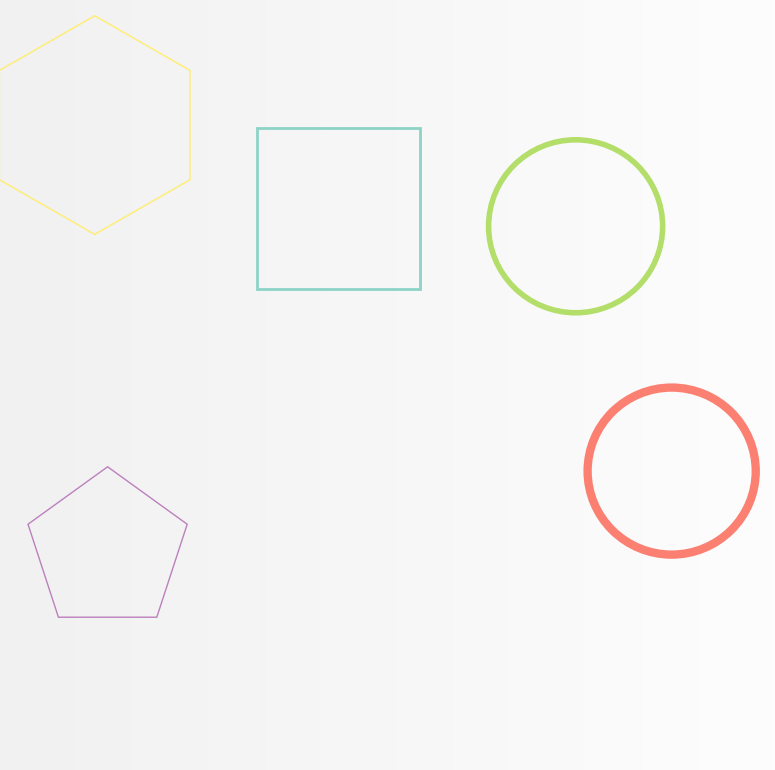[{"shape": "square", "thickness": 1, "radius": 0.52, "center": [0.437, 0.729]}, {"shape": "circle", "thickness": 3, "radius": 0.54, "center": [0.867, 0.388]}, {"shape": "circle", "thickness": 2, "radius": 0.56, "center": [0.743, 0.706]}, {"shape": "pentagon", "thickness": 0.5, "radius": 0.54, "center": [0.139, 0.286]}, {"shape": "hexagon", "thickness": 0.5, "radius": 0.71, "center": [0.122, 0.838]}]